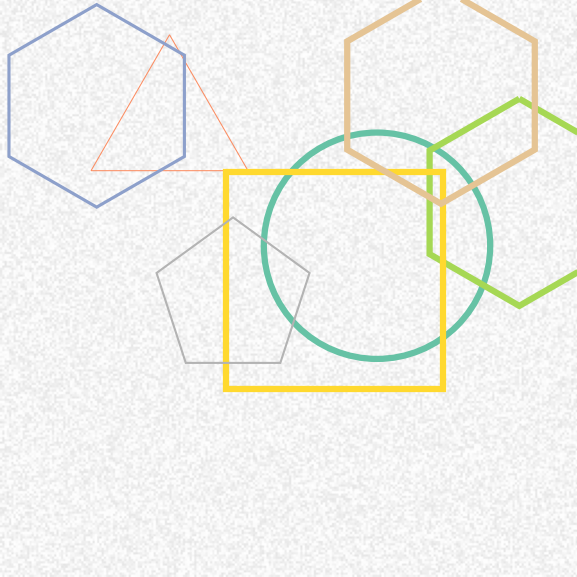[{"shape": "circle", "thickness": 3, "radius": 0.98, "center": [0.653, 0.574]}, {"shape": "triangle", "thickness": 0.5, "radius": 0.78, "center": [0.294, 0.782]}, {"shape": "hexagon", "thickness": 1.5, "radius": 0.88, "center": [0.167, 0.816]}, {"shape": "hexagon", "thickness": 3, "radius": 0.9, "center": [0.899, 0.649]}, {"shape": "square", "thickness": 3, "radius": 0.94, "center": [0.579, 0.513]}, {"shape": "hexagon", "thickness": 3, "radius": 0.94, "center": [0.764, 0.834]}, {"shape": "pentagon", "thickness": 1, "radius": 0.7, "center": [0.404, 0.483]}]